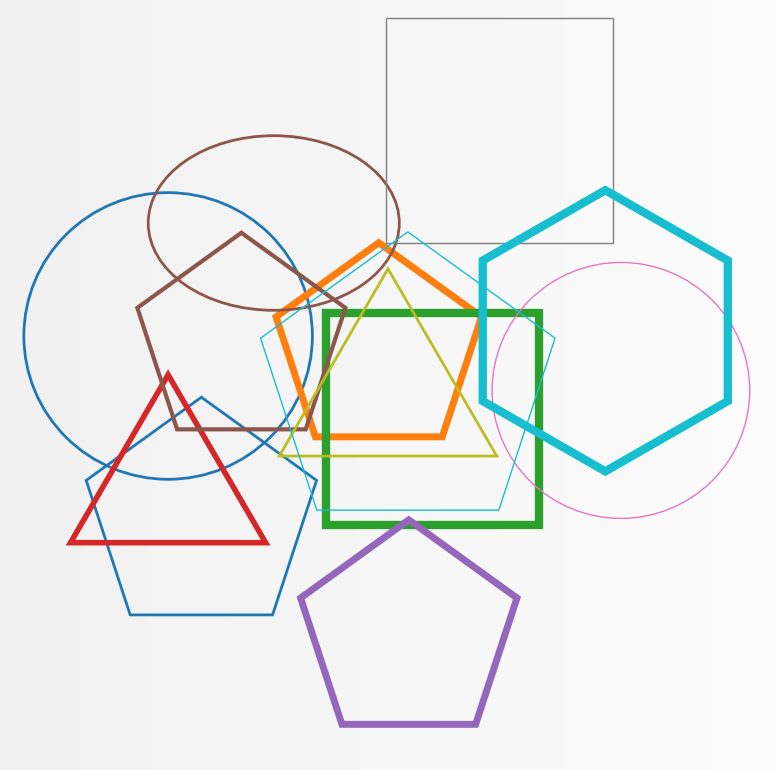[{"shape": "pentagon", "thickness": 1, "radius": 0.78, "center": [0.26, 0.328]}, {"shape": "circle", "thickness": 1, "radius": 0.93, "center": [0.217, 0.564]}, {"shape": "pentagon", "thickness": 2.5, "radius": 0.7, "center": [0.489, 0.545]}, {"shape": "square", "thickness": 3, "radius": 0.69, "center": [0.558, 0.456]}, {"shape": "triangle", "thickness": 2, "radius": 0.73, "center": [0.217, 0.368]}, {"shape": "pentagon", "thickness": 2.5, "radius": 0.73, "center": [0.527, 0.178]}, {"shape": "pentagon", "thickness": 1.5, "radius": 0.71, "center": [0.311, 0.557]}, {"shape": "oval", "thickness": 1, "radius": 0.81, "center": [0.353, 0.71]}, {"shape": "circle", "thickness": 0.5, "radius": 0.83, "center": [0.801, 0.493]}, {"shape": "square", "thickness": 0.5, "radius": 0.73, "center": [0.644, 0.83]}, {"shape": "triangle", "thickness": 1, "radius": 0.81, "center": [0.501, 0.489]}, {"shape": "pentagon", "thickness": 0.5, "radius": 1.0, "center": [0.526, 0.499]}, {"shape": "hexagon", "thickness": 3, "radius": 0.91, "center": [0.781, 0.57]}]